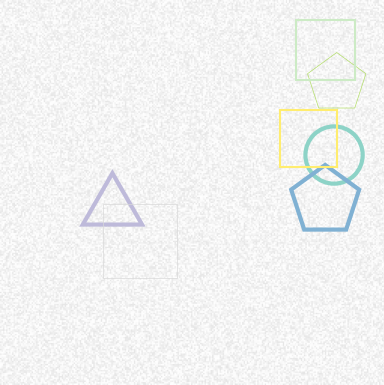[{"shape": "circle", "thickness": 3, "radius": 0.37, "center": [0.868, 0.597]}, {"shape": "triangle", "thickness": 3, "radius": 0.44, "center": [0.292, 0.461]}, {"shape": "pentagon", "thickness": 3, "radius": 0.46, "center": [0.845, 0.479]}, {"shape": "pentagon", "thickness": 0.5, "radius": 0.4, "center": [0.875, 0.784]}, {"shape": "square", "thickness": 0.5, "radius": 0.48, "center": [0.364, 0.374]}, {"shape": "square", "thickness": 1.5, "radius": 0.39, "center": [0.846, 0.87]}, {"shape": "square", "thickness": 1.5, "radius": 0.37, "center": [0.801, 0.641]}]